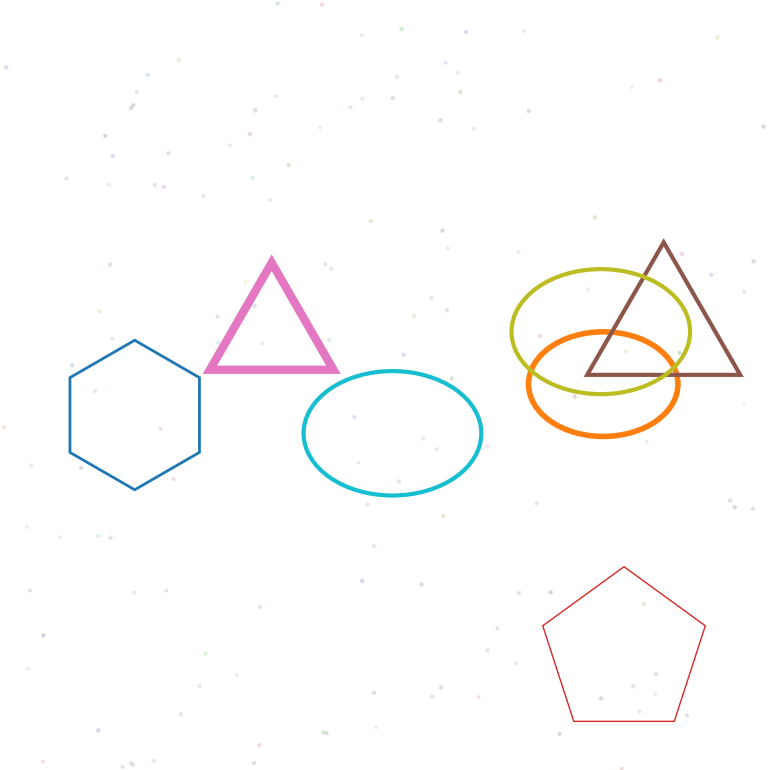[{"shape": "hexagon", "thickness": 1, "radius": 0.49, "center": [0.175, 0.461]}, {"shape": "oval", "thickness": 2, "radius": 0.49, "center": [0.783, 0.501]}, {"shape": "pentagon", "thickness": 0.5, "radius": 0.56, "center": [0.81, 0.153]}, {"shape": "triangle", "thickness": 1.5, "radius": 0.57, "center": [0.862, 0.571]}, {"shape": "triangle", "thickness": 3, "radius": 0.46, "center": [0.353, 0.566]}, {"shape": "oval", "thickness": 1.5, "radius": 0.58, "center": [0.78, 0.569]}, {"shape": "oval", "thickness": 1.5, "radius": 0.58, "center": [0.51, 0.437]}]